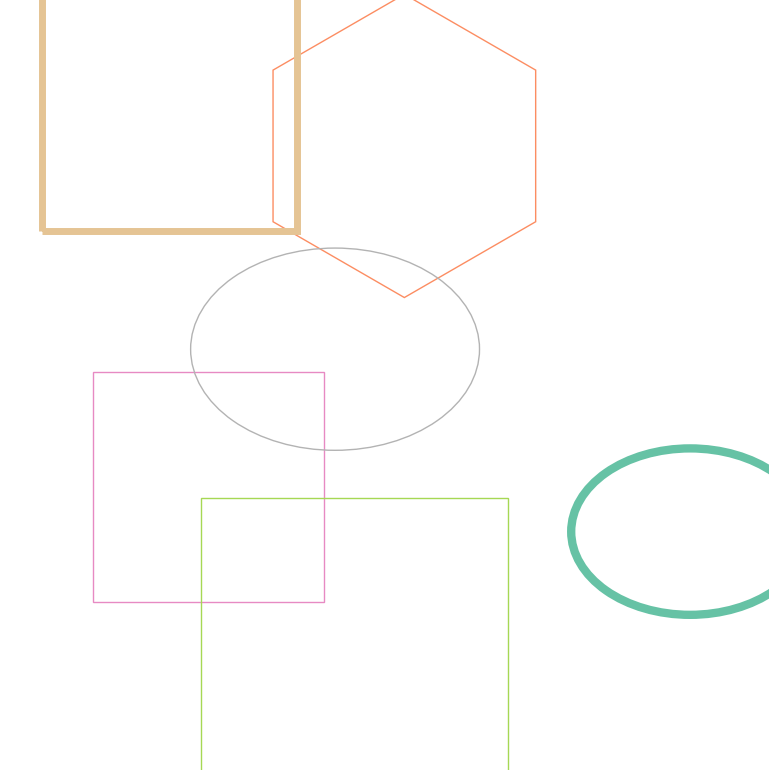[{"shape": "oval", "thickness": 3, "radius": 0.77, "center": [0.896, 0.31]}, {"shape": "hexagon", "thickness": 0.5, "radius": 0.98, "center": [0.525, 0.81]}, {"shape": "square", "thickness": 0.5, "radius": 0.75, "center": [0.271, 0.368]}, {"shape": "square", "thickness": 0.5, "radius": 1.0, "center": [0.46, 0.154]}, {"shape": "square", "thickness": 2.5, "radius": 0.83, "center": [0.22, 0.865]}, {"shape": "oval", "thickness": 0.5, "radius": 0.94, "center": [0.435, 0.547]}]